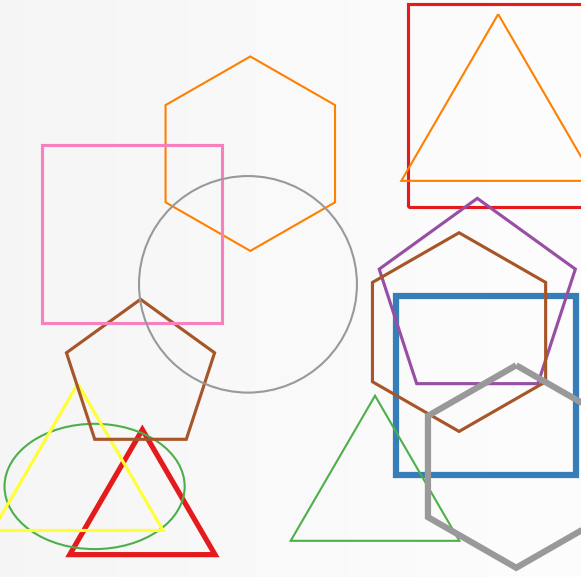[{"shape": "square", "thickness": 1.5, "radius": 0.88, "center": [0.878, 0.816]}, {"shape": "triangle", "thickness": 2.5, "radius": 0.72, "center": [0.245, 0.111]}, {"shape": "square", "thickness": 3, "radius": 0.78, "center": [0.836, 0.332]}, {"shape": "oval", "thickness": 1, "radius": 0.77, "center": [0.163, 0.157]}, {"shape": "triangle", "thickness": 1, "radius": 0.84, "center": [0.645, 0.146]}, {"shape": "pentagon", "thickness": 1.5, "radius": 0.89, "center": [0.821, 0.478]}, {"shape": "triangle", "thickness": 1, "radius": 0.96, "center": [0.857, 0.782]}, {"shape": "hexagon", "thickness": 1, "radius": 0.84, "center": [0.431, 0.733]}, {"shape": "triangle", "thickness": 1.5, "radius": 0.85, "center": [0.134, 0.165]}, {"shape": "pentagon", "thickness": 1.5, "radius": 0.67, "center": [0.242, 0.347]}, {"shape": "hexagon", "thickness": 1.5, "radius": 0.86, "center": [0.79, 0.424]}, {"shape": "square", "thickness": 1.5, "radius": 0.77, "center": [0.227, 0.594]}, {"shape": "hexagon", "thickness": 3, "radius": 0.88, "center": [0.888, 0.191]}, {"shape": "circle", "thickness": 1, "radius": 0.94, "center": [0.427, 0.507]}]